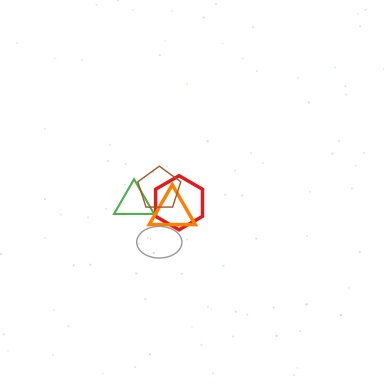[{"shape": "hexagon", "thickness": 2.5, "radius": 0.35, "center": [0.465, 0.473]}, {"shape": "triangle", "thickness": 1.5, "radius": 0.3, "center": [0.348, 0.474]}, {"shape": "triangle", "thickness": 2.5, "radius": 0.35, "center": [0.447, 0.451]}, {"shape": "pentagon", "thickness": 1, "radius": 0.29, "center": [0.414, 0.51]}, {"shape": "oval", "thickness": 1, "radius": 0.29, "center": [0.414, 0.371]}]